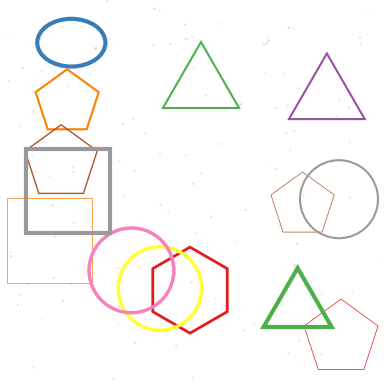[{"shape": "pentagon", "thickness": 0.5, "radius": 0.51, "center": [0.886, 0.122]}, {"shape": "hexagon", "thickness": 2, "radius": 0.56, "center": [0.494, 0.246]}, {"shape": "oval", "thickness": 3, "radius": 0.44, "center": [0.185, 0.889]}, {"shape": "triangle", "thickness": 3, "radius": 0.51, "center": [0.773, 0.202]}, {"shape": "triangle", "thickness": 1.5, "radius": 0.57, "center": [0.522, 0.777]}, {"shape": "triangle", "thickness": 1.5, "radius": 0.57, "center": [0.849, 0.747]}, {"shape": "pentagon", "thickness": 1.5, "radius": 0.43, "center": [0.174, 0.734]}, {"shape": "square", "thickness": 0.5, "radius": 0.55, "center": [0.129, 0.375]}, {"shape": "circle", "thickness": 2.5, "radius": 0.54, "center": [0.415, 0.251]}, {"shape": "pentagon", "thickness": 0.5, "radius": 0.43, "center": [0.786, 0.467]}, {"shape": "pentagon", "thickness": 1, "radius": 0.49, "center": [0.159, 0.577]}, {"shape": "circle", "thickness": 2.5, "radius": 0.55, "center": [0.341, 0.298]}, {"shape": "circle", "thickness": 1.5, "radius": 0.51, "center": [0.881, 0.483]}, {"shape": "square", "thickness": 3, "radius": 0.55, "center": [0.176, 0.504]}]